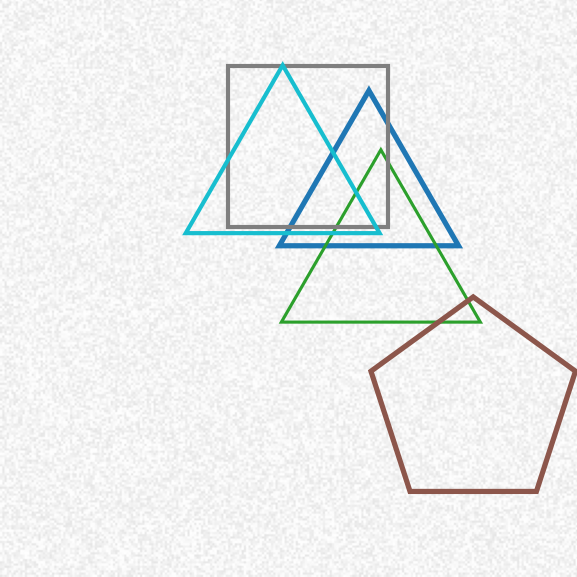[{"shape": "triangle", "thickness": 2.5, "radius": 0.9, "center": [0.639, 0.663]}, {"shape": "triangle", "thickness": 1.5, "radius": 0.99, "center": [0.659, 0.541]}, {"shape": "pentagon", "thickness": 2.5, "radius": 0.93, "center": [0.819, 0.299]}, {"shape": "square", "thickness": 2, "radius": 0.7, "center": [0.534, 0.746]}, {"shape": "triangle", "thickness": 2, "radius": 0.97, "center": [0.489, 0.692]}]